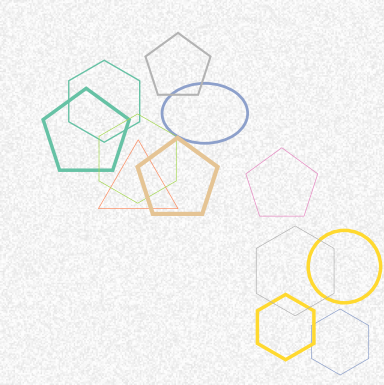[{"shape": "pentagon", "thickness": 2.5, "radius": 0.59, "center": [0.224, 0.653]}, {"shape": "hexagon", "thickness": 1, "radius": 0.53, "center": [0.271, 0.737]}, {"shape": "triangle", "thickness": 0.5, "radius": 0.6, "center": [0.359, 0.518]}, {"shape": "oval", "thickness": 2, "radius": 0.56, "center": [0.532, 0.706]}, {"shape": "hexagon", "thickness": 0.5, "radius": 0.43, "center": [0.883, 0.112]}, {"shape": "pentagon", "thickness": 0.5, "radius": 0.49, "center": [0.732, 0.518]}, {"shape": "hexagon", "thickness": 0.5, "radius": 0.58, "center": [0.358, 0.588]}, {"shape": "hexagon", "thickness": 2.5, "radius": 0.42, "center": [0.742, 0.15]}, {"shape": "circle", "thickness": 2.5, "radius": 0.47, "center": [0.895, 0.308]}, {"shape": "pentagon", "thickness": 3, "radius": 0.55, "center": [0.461, 0.533]}, {"shape": "hexagon", "thickness": 0.5, "radius": 0.58, "center": [0.767, 0.296]}, {"shape": "pentagon", "thickness": 1.5, "radius": 0.44, "center": [0.462, 0.826]}]